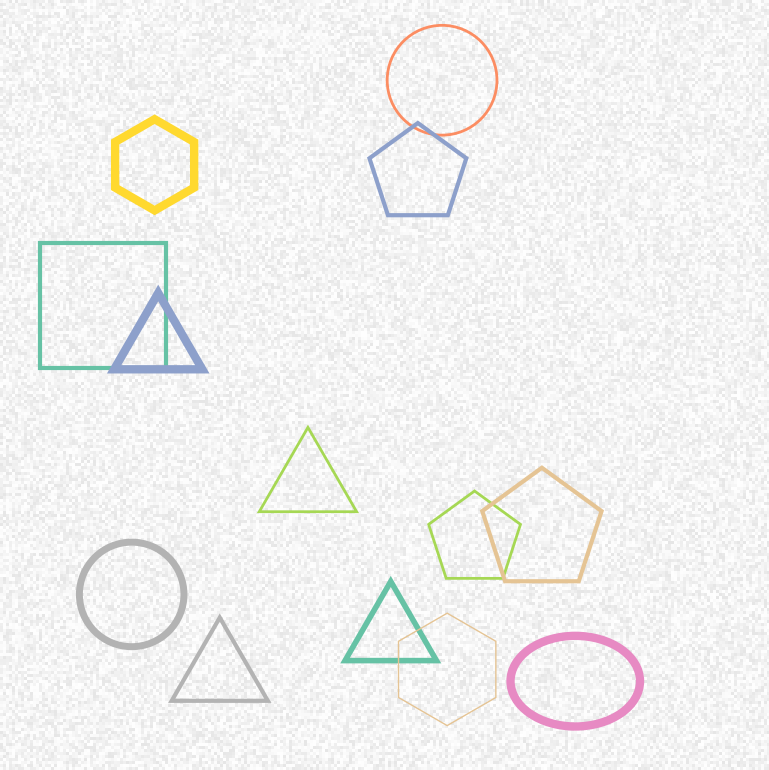[{"shape": "triangle", "thickness": 2, "radius": 0.34, "center": [0.507, 0.176]}, {"shape": "square", "thickness": 1.5, "radius": 0.41, "center": [0.133, 0.603]}, {"shape": "circle", "thickness": 1, "radius": 0.36, "center": [0.574, 0.896]}, {"shape": "triangle", "thickness": 3, "radius": 0.33, "center": [0.205, 0.553]}, {"shape": "pentagon", "thickness": 1.5, "radius": 0.33, "center": [0.543, 0.774]}, {"shape": "oval", "thickness": 3, "radius": 0.42, "center": [0.747, 0.115]}, {"shape": "triangle", "thickness": 1, "radius": 0.37, "center": [0.4, 0.372]}, {"shape": "pentagon", "thickness": 1, "radius": 0.31, "center": [0.616, 0.3]}, {"shape": "hexagon", "thickness": 3, "radius": 0.3, "center": [0.201, 0.786]}, {"shape": "pentagon", "thickness": 1.5, "radius": 0.41, "center": [0.704, 0.311]}, {"shape": "hexagon", "thickness": 0.5, "radius": 0.36, "center": [0.581, 0.131]}, {"shape": "triangle", "thickness": 1.5, "radius": 0.36, "center": [0.285, 0.126]}, {"shape": "circle", "thickness": 2.5, "radius": 0.34, "center": [0.171, 0.228]}]